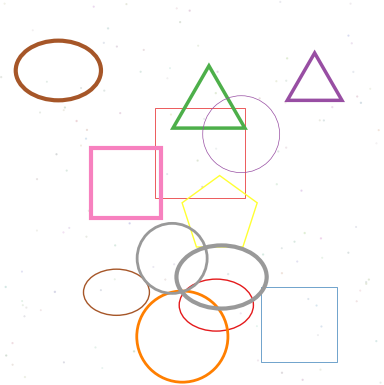[{"shape": "square", "thickness": 0.5, "radius": 0.58, "center": [0.52, 0.602]}, {"shape": "oval", "thickness": 1, "radius": 0.48, "center": [0.562, 0.208]}, {"shape": "square", "thickness": 0.5, "radius": 0.49, "center": [0.777, 0.158]}, {"shape": "triangle", "thickness": 2.5, "radius": 0.54, "center": [0.543, 0.721]}, {"shape": "circle", "thickness": 0.5, "radius": 0.5, "center": [0.626, 0.651]}, {"shape": "triangle", "thickness": 2.5, "radius": 0.41, "center": [0.817, 0.78]}, {"shape": "circle", "thickness": 2, "radius": 0.59, "center": [0.474, 0.126]}, {"shape": "pentagon", "thickness": 1, "radius": 0.51, "center": [0.571, 0.441]}, {"shape": "oval", "thickness": 3, "radius": 0.55, "center": [0.152, 0.817]}, {"shape": "oval", "thickness": 1, "radius": 0.43, "center": [0.302, 0.241]}, {"shape": "square", "thickness": 3, "radius": 0.46, "center": [0.328, 0.525]}, {"shape": "circle", "thickness": 2, "radius": 0.45, "center": [0.447, 0.329]}, {"shape": "oval", "thickness": 3, "radius": 0.59, "center": [0.575, 0.281]}]